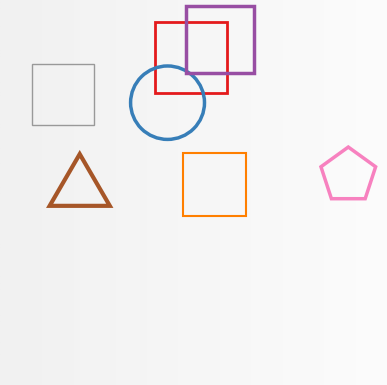[{"shape": "square", "thickness": 2, "radius": 0.46, "center": [0.493, 0.851]}, {"shape": "circle", "thickness": 2.5, "radius": 0.48, "center": [0.432, 0.733]}, {"shape": "square", "thickness": 2.5, "radius": 0.44, "center": [0.569, 0.897]}, {"shape": "square", "thickness": 1.5, "radius": 0.41, "center": [0.553, 0.521]}, {"shape": "triangle", "thickness": 3, "radius": 0.45, "center": [0.206, 0.51]}, {"shape": "pentagon", "thickness": 2.5, "radius": 0.37, "center": [0.899, 0.544]}, {"shape": "square", "thickness": 1, "radius": 0.4, "center": [0.163, 0.754]}]